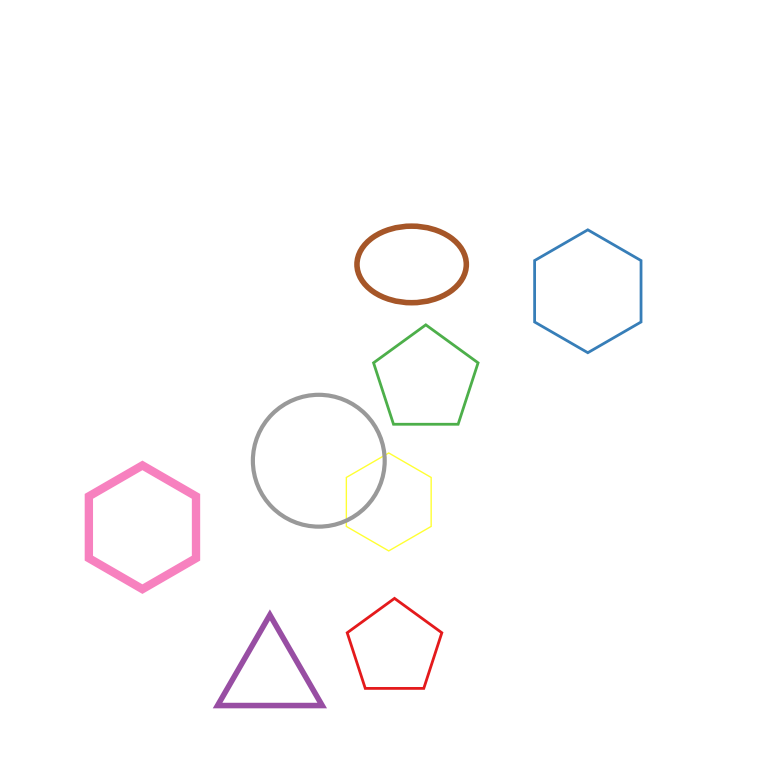[{"shape": "pentagon", "thickness": 1, "radius": 0.32, "center": [0.512, 0.158]}, {"shape": "hexagon", "thickness": 1, "radius": 0.4, "center": [0.763, 0.622]}, {"shape": "pentagon", "thickness": 1, "radius": 0.36, "center": [0.553, 0.507]}, {"shape": "triangle", "thickness": 2, "radius": 0.39, "center": [0.35, 0.123]}, {"shape": "hexagon", "thickness": 0.5, "radius": 0.32, "center": [0.505, 0.348]}, {"shape": "oval", "thickness": 2, "radius": 0.36, "center": [0.535, 0.657]}, {"shape": "hexagon", "thickness": 3, "radius": 0.4, "center": [0.185, 0.315]}, {"shape": "circle", "thickness": 1.5, "radius": 0.43, "center": [0.414, 0.402]}]